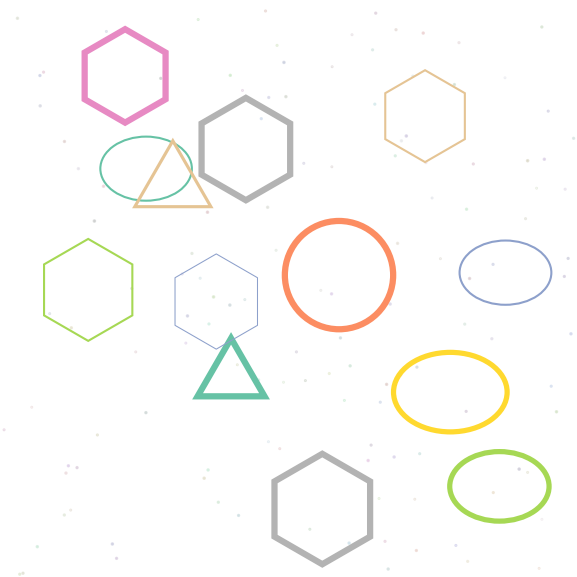[{"shape": "triangle", "thickness": 3, "radius": 0.33, "center": [0.4, 0.346]}, {"shape": "oval", "thickness": 1, "radius": 0.4, "center": [0.253, 0.707]}, {"shape": "circle", "thickness": 3, "radius": 0.47, "center": [0.587, 0.523]}, {"shape": "oval", "thickness": 1, "radius": 0.4, "center": [0.875, 0.527]}, {"shape": "hexagon", "thickness": 0.5, "radius": 0.41, "center": [0.374, 0.477]}, {"shape": "hexagon", "thickness": 3, "radius": 0.4, "center": [0.217, 0.868]}, {"shape": "hexagon", "thickness": 1, "radius": 0.44, "center": [0.153, 0.497]}, {"shape": "oval", "thickness": 2.5, "radius": 0.43, "center": [0.865, 0.157]}, {"shape": "oval", "thickness": 2.5, "radius": 0.49, "center": [0.78, 0.32]}, {"shape": "triangle", "thickness": 1.5, "radius": 0.38, "center": [0.299, 0.679]}, {"shape": "hexagon", "thickness": 1, "radius": 0.4, "center": [0.736, 0.798]}, {"shape": "hexagon", "thickness": 3, "radius": 0.44, "center": [0.426, 0.741]}, {"shape": "hexagon", "thickness": 3, "radius": 0.48, "center": [0.558, 0.118]}]